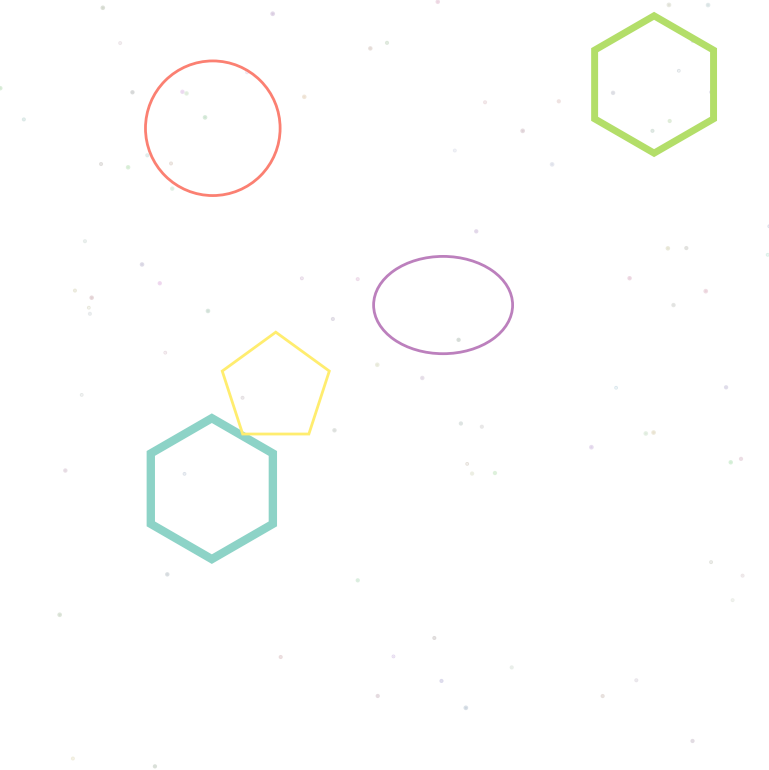[{"shape": "hexagon", "thickness": 3, "radius": 0.46, "center": [0.275, 0.365]}, {"shape": "circle", "thickness": 1, "radius": 0.44, "center": [0.276, 0.833]}, {"shape": "hexagon", "thickness": 2.5, "radius": 0.45, "center": [0.849, 0.89]}, {"shape": "oval", "thickness": 1, "radius": 0.45, "center": [0.575, 0.604]}, {"shape": "pentagon", "thickness": 1, "radius": 0.37, "center": [0.358, 0.495]}]